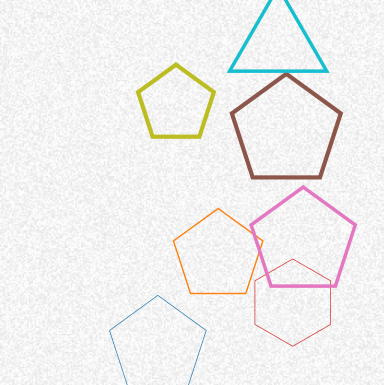[{"shape": "pentagon", "thickness": 0.5, "radius": 0.66, "center": [0.41, 0.101]}, {"shape": "pentagon", "thickness": 1, "radius": 0.61, "center": [0.567, 0.336]}, {"shape": "hexagon", "thickness": 0.5, "radius": 0.57, "center": [0.76, 0.214]}, {"shape": "pentagon", "thickness": 3, "radius": 0.74, "center": [0.744, 0.659]}, {"shape": "pentagon", "thickness": 2.5, "radius": 0.71, "center": [0.788, 0.372]}, {"shape": "pentagon", "thickness": 3, "radius": 0.52, "center": [0.457, 0.729]}, {"shape": "triangle", "thickness": 2.5, "radius": 0.73, "center": [0.722, 0.888]}]